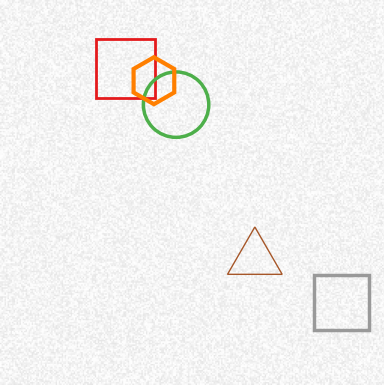[{"shape": "square", "thickness": 2, "radius": 0.38, "center": [0.325, 0.822]}, {"shape": "circle", "thickness": 2.5, "radius": 0.42, "center": [0.457, 0.728]}, {"shape": "hexagon", "thickness": 3, "radius": 0.3, "center": [0.4, 0.79]}, {"shape": "triangle", "thickness": 1, "radius": 0.41, "center": [0.662, 0.328]}, {"shape": "square", "thickness": 2.5, "radius": 0.36, "center": [0.886, 0.214]}]